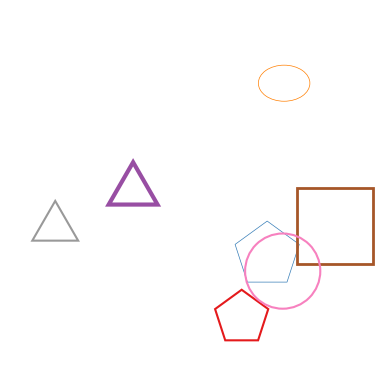[{"shape": "pentagon", "thickness": 1.5, "radius": 0.36, "center": [0.628, 0.175]}, {"shape": "pentagon", "thickness": 0.5, "radius": 0.44, "center": [0.694, 0.338]}, {"shape": "triangle", "thickness": 3, "radius": 0.37, "center": [0.346, 0.505]}, {"shape": "oval", "thickness": 0.5, "radius": 0.33, "center": [0.738, 0.784]}, {"shape": "square", "thickness": 2, "radius": 0.5, "center": [0.87, 0.412]}, {"shape": "circle", "thickness": 1.5, "radius": 0.49, "center": [0.734, 0.296]}, {"shape": "triangle", "thickness": 1.5, "radius": 0.34, "center": [0.143, 0.409]}]